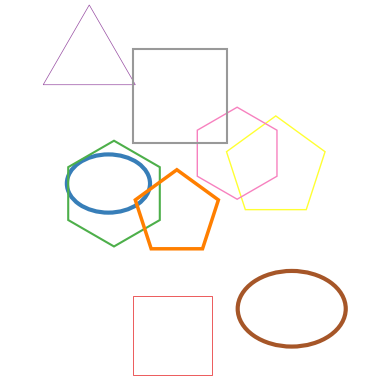[{"shape": "square", "thickness": 0.5, "radius": 0.51, "center": [0.448, 0.128]}, {"shape": "oval", "thickness": 3, "radius": 0.54, "center": [0.282, 0.523]}, {"shape": "hexagon", "thickness": 1.5, "radius": 0.69, "center": [0.296, 0.497]}, {"shape": "triangle", "thickness": 0.5, "radius": 0.69, "center": [0.232, 0.849]}, {"shape": "pentagon", "thickness": 2.5, "radius": 0.57, "center": [0.459, 0.446]}, {"shape": "pentagon", "thickness": 1, "radius": 0.67, "center": [0.716, 0.564]}, {"shape": "oval", "thickness": 3, "radius": 0.7, "center": [0.758, 0.198]}, {"shape": "hexagon", "thickness": 1, "radius": 0.6, "center": [0.616, 0.602]}, {"shape": "square", "thickness": 1.5, "radius": 0.61, "center": [0.469, 0.751]}]